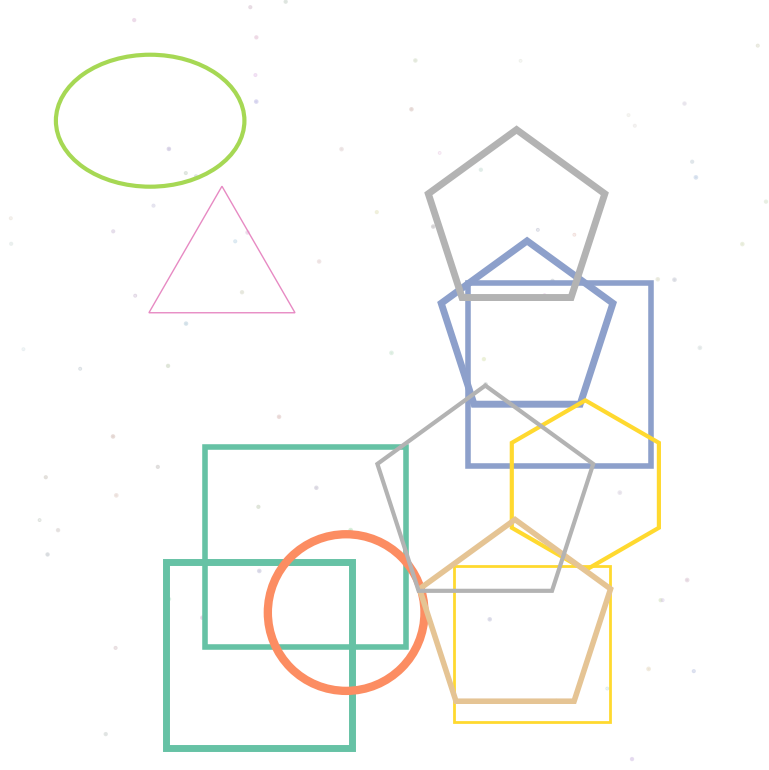[{"shape": "square", "thickness": 2.5, "radius": 0.61, "center": [0.337, 0.149]}, {"shape": "square", "thickness": 2, "radius": 0.65, "center": [0.397, 0.29]}, {"shape": "circle", "thickness": 3, "radius": 0.51, "center": [0.45, 0.204]}, {"shape": "square", "thickness": 2, "radius": 0.59, "center": [0.726, 0.514]}, {"shape": "pentagon", "thickness": 2.5, "radius": 0.59, "center": [0.685, 0.57]}, {"shape": "triangle", "thickness": 0.5, "radius": 0.55, "center": [0.288, 0.649]}, {"shape": "oval", "thickness": 1.5, "radius": 0.61, "center": [0.195, 0.843]}, {"shape": "hexagon", "thickness": 1.5, "radius": 0.55, "center": [0.76, 0.37]}, {"shape": "square", "thickness": 1, "radius": 0.51, "center": [0.691, 0.164]}, {"shape": "pentagon", "thickness": 2, "radius": 0.65, "center": [0.669, 0.195]}, {"shape": "pentagon", "thickness": 1.5, "radius": 0.74, "center": [0.63, 0.352]}, {"shape": "pentagon", "thickness": 2.5, "radius": 0.6, "center": [0.671, 0.711]}]